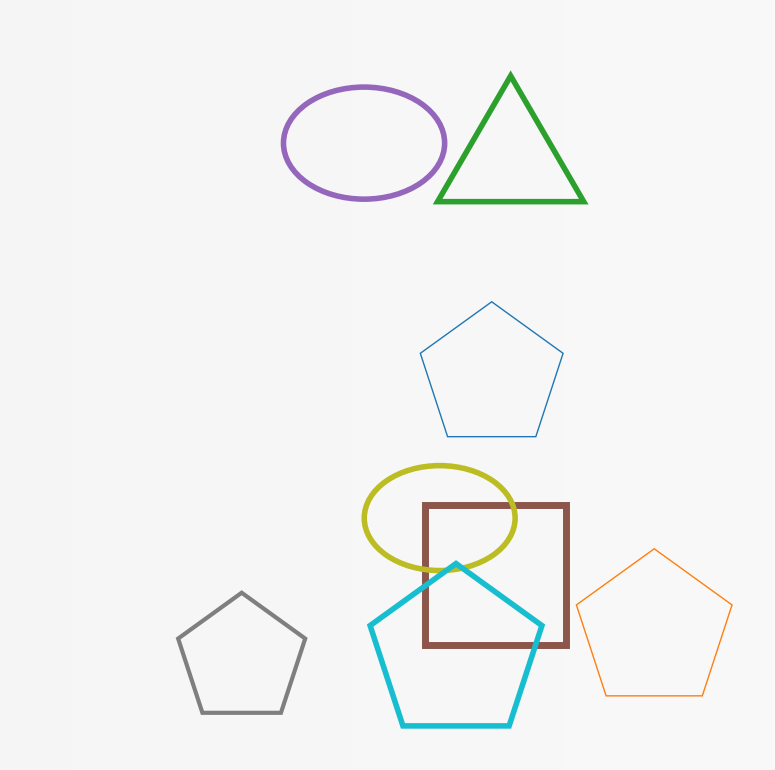[{"shape": "pentagon", "thickness": 0.5, "radius": 0.48, "center": [0.634, 0.511]}, {"shape": "pentagon", "thickness": 0.5, "radius": 0.53, "center": [0.844, 0.182]}, {"shape": "triangle", "thickness": 2, "radius": 0.54, "center": [0.659, 0.793]}, {"shape": "oval", "thickness": 2, "radius": 0.52, "center": [0.47, 0.814]}, {"shape": "square", "thickness": 2.5, "radius": 0.46, "center": [0.639, 0.254]}, {"shape": "pentagon", "thickness": 1.5, "radius": 0.43, "center": [0.312, 0.144]}, {"shape": "oval", "thickness": 2, "radius": 0.49, "center": [0.567, 0.327]}, {"shape": "pentagon", "thickness": 2, "radius": 0.58, "center": [0.588, 0.152]}]